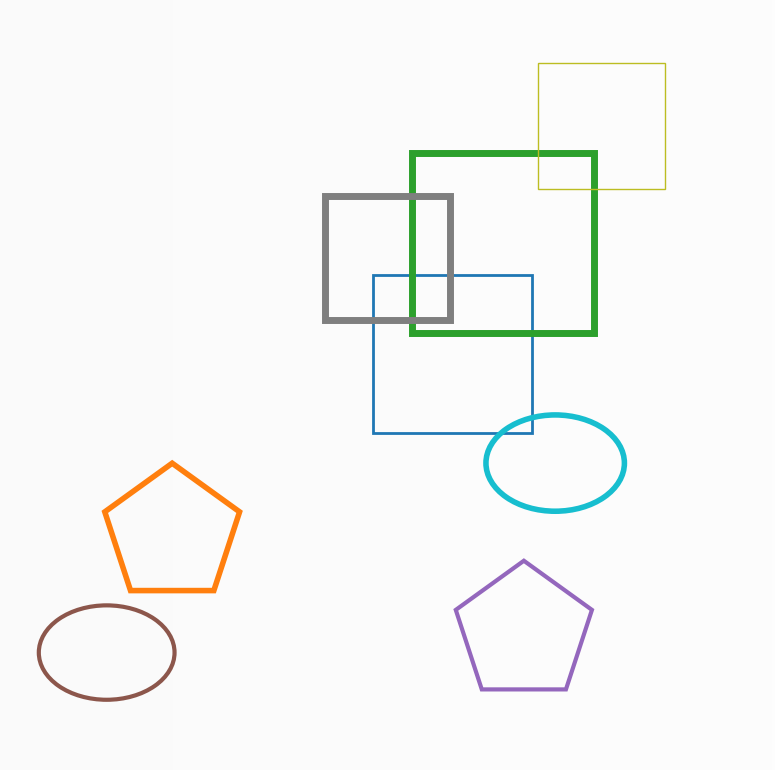[{"shape": "square", "thickness": 1, "radius": 0.51, "center": [0.584, 0.54]}, {"shape": "pentagon", "thickness": 2, "radius": 0.46, "center": [0.222, 0.307]}, {"shape": "square", "thickness": 2.5, "radius": 0.59, "center": [0.649, 0.684]}, {"shape": "pentagon", "thickness": 1.5, "radius": 0.46, "center": [0.676, 0.179]}, {"shape": "oval", "thickness": 1.5, "radius": 0.44, "center": [0.138, 0.153]}, {"shape": "square", "thickness": 2.5, "radius": 0.4, "center": [0.5, 0.665]}, {"shape": "square", "thickness": 0.5, "radius": 0.41, "center": [0.776, 0.836]}, {"shape": "oval", "thickness": 2, "radius": 0.45, "center": [0.716, 0.399]}]